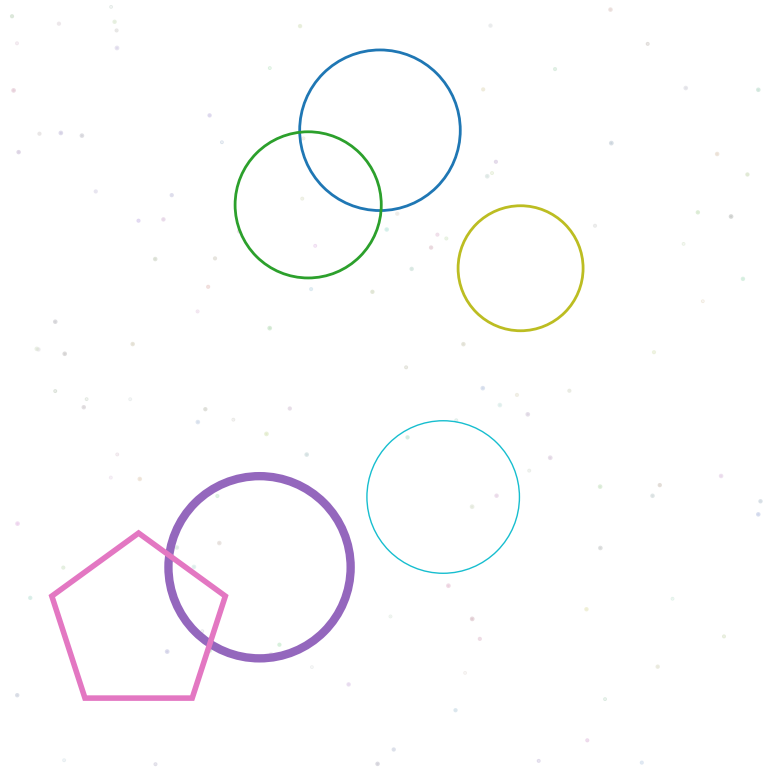[{"shape": "circle", "thickness": 1, "radius": 0.52, "center": [0.493, 0.831]}, {"shape": "circle", "thickness": 1, "radius": 0.47, "center": [0.4, 0.734]}, {"shape": "circle", "thickness": 3, "radius": 0.59, "center": [0.337, 0.263]}, {"shape": "pentagon", "thickness": 2, "radius": 0.59, "center": [0.18, 0.189]}, {"shape": "circle", "thickness": 1, "radius": 0.41, "center": [0.676, 0.652]}, {"shape": "circle", "thickness": 0.5, "radius": 0.5, "center": [0.576, 0.355]}]